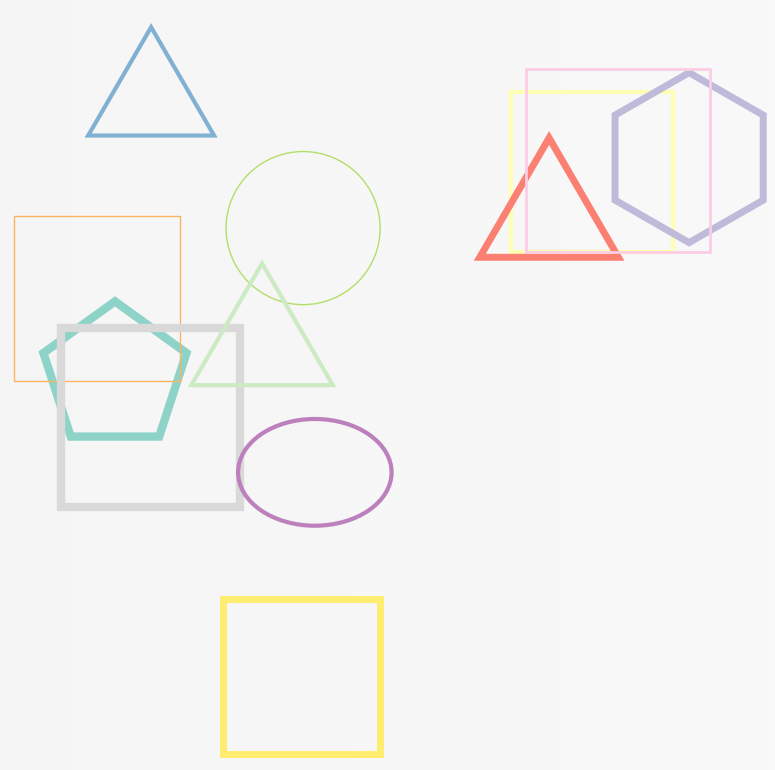[{"shape": "pentagon", "thickness": 3, "radius": 0.49, "center": [0.148, 0.512]}, {"shape": "square", "thickness": 1.5, "radius": 0.52, "center": [0.764, 0.776]}, {"shape": "hexagon", "thickness": 2.5, "radius": 0.55, "center": [0.889, 0.795]}, {"shape": "triangle", "thickness": 2.5, "radius": 0.52, "center": [0.709, 0.718]}, {"shape": "triangle", "thickness": 1.5, "radius": 0.47, "center": [0.195, 0.871]}, {"shape": "square", "thickness": 0.5, "radius": 0.53, "center": [0.125, 0.613]}, {"shape": "circle", "thickness": 0.5, "radius": 0.5, "center": [0.391, 0.704]}, {"shape": "square", "thickness": 1, "radius": 0.6, "center": [0.798, 0.791]}, {"shape": "square", "thickness": 3, "radius": 0.58, "center": [0.194, 0.458]}, {"shape": "oval", "thickness": 1.5, "radius": 0.5, "center": [0.406, 0.387]}, {"shape": "triangle", "thickness": 1.5, "radius": 0.53, "center": [0.338, 0.553]}, {"shape": "square", "thickness": 2.5, "radius": 0.51, "center": [0.389, 0.122]}]